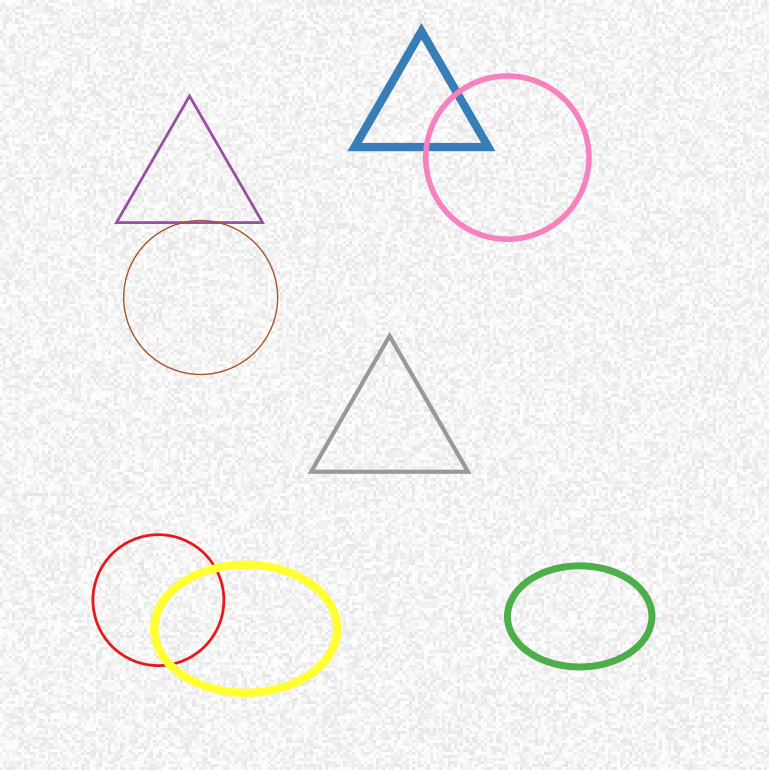[{"shape": "circle", "thickness": 1, "radius": 0.43, "center": [0.206, 0.221]}, {"shape": "triangle", "thickness": 3, "radius": 0.5, "center": [0.547, 0.859]}, {"shape": "oval", "thickness": 2.5, "radius": 0.47, "center": [0.753, 0.199]}, {"shape": "triangle", "thickness": 1, "radius": 0.55, "center": [0.246, 0.766]}, {"shape": "oval", "thickness": 3, "radius": 0.59, "center": [0.319, 0.183]}, {"shape": "circle", "thickness": 0.5, "radius": 0.5, "center": [0.261, 0.614]}, {"shape": "circle", "thickness": 2, "radius": 0.53, "center": [0.659, 0.795]}, {"shape": "triangle", "thickness": 1.5, "radius": 0.59, "center": [0.506, 0.446]}]